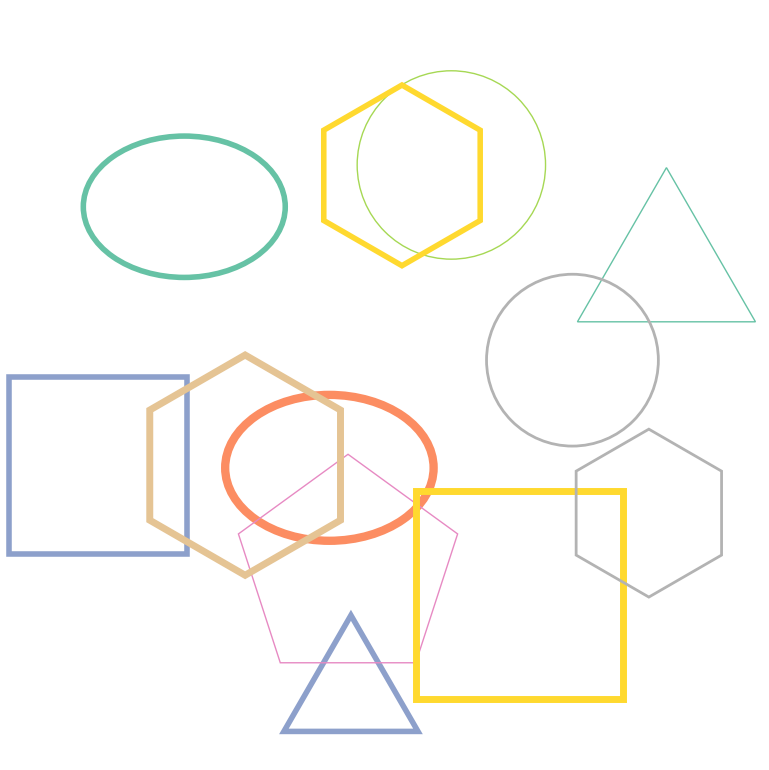[{"shape": "oval", "thickness": 2, "radius": 0.66, "center": [0.239, 0.731]}, {"shape": "triangle", "thickness": 0.5, "radius": 0.67, "center": [0.866, 0.649]}, {"shape": "oval", "thickness": 3, "radius": 0.68, "center": [0.428, 0.392]}, {"shape": "triangle", "thickness": 2, "radius": 0.5, "center": [0.456, 0.1]}, {"shape": "square", "thickness": 2, "radius": 0.58, "center": [0.127, 0.395]}, {"shape": "pentagon", "thickness": 0.5, "radius": 0.75, "center": [0.452, 0.26]}, {"shape": "circle", "thickness": 0.5, "radius": 0.61, "center": [0.586, 0.786]}, {"shape": "square", "thickness": 2.5, "radius": 0.67, "center": [0.675, 0.228]}, {"shape": "hexagon", "thickness": 2, "radius": 0.59, "center": [0.522, 0.772]}, {"shape": "hexagon", "thickness": 2.5, "radius": 0.72, "center": [0.318, 0.396]}, {"shape": "circle", "thickness": 1, "radius": 0.56, "center": [0.743, 0.532]}, {"shape": "hexagon", "thickness": 1, "radius": 0.55, "center": [0.843, 0.334]}]